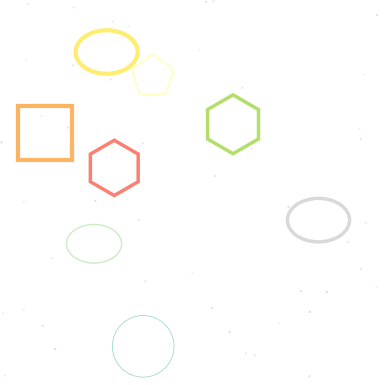[{"shape": "circle", "thickness": 0.5, "radius": 0.4, "center": [0.372, 0.1]}, {"shape": "pentagon", "thickness": 1, "radius": 0.29, "center": [0.397, 0.802]}, {"shape": "hexagon", "thickness": 2.5, "radius": 0.36, "center": [0.297, 0.564]}, {"shape": "square", "thickness": 3, "radius": 0.35, "center": [0.116, 0.653]}, {"shape": "hexagon", "thickness": 2.5, "radius": 0.38, "center": [0.605, 0.677]}, {"shape": "oval", "thickness": 2.5, "radius": 0.4, "center": [0.827, 0.428]}, {"shape": "oval", "thickness": 1, "radius": 0.36, "center": [0.244, 0.367]}, {"shape": "oval", "thickness": 3, "radius": 0.4, "center": [0.277, 0.865]}]